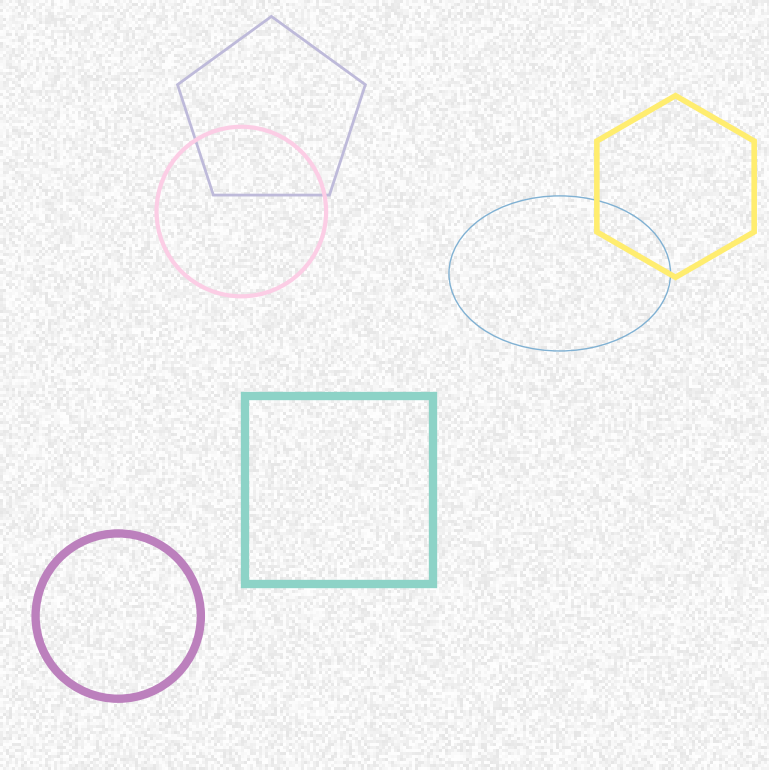[{"shape": "square", "thickness": 3, "radius": 0.61, "center": [0.44, 0.364]}, {"shape": "pentagon", "thickness": 1, "radius": 0.64, "center": [0.352, 0.85]}, {"shape": "oval", "thickness": 0.5, "radius": 0.72, "center": [0.727, 0.645]}, {"shape": "circle", "thickness": 1.5, "radius": 0.55, "center": [0.313, 0.725]}, {"shape": "circle", "thickness": 3, "radius": 0.54, "center": [0.154, 0.2]}, {"shape": "hexagon", "thickness": 2, "radius": 0.59, "center": [0.877, 0.758]}]